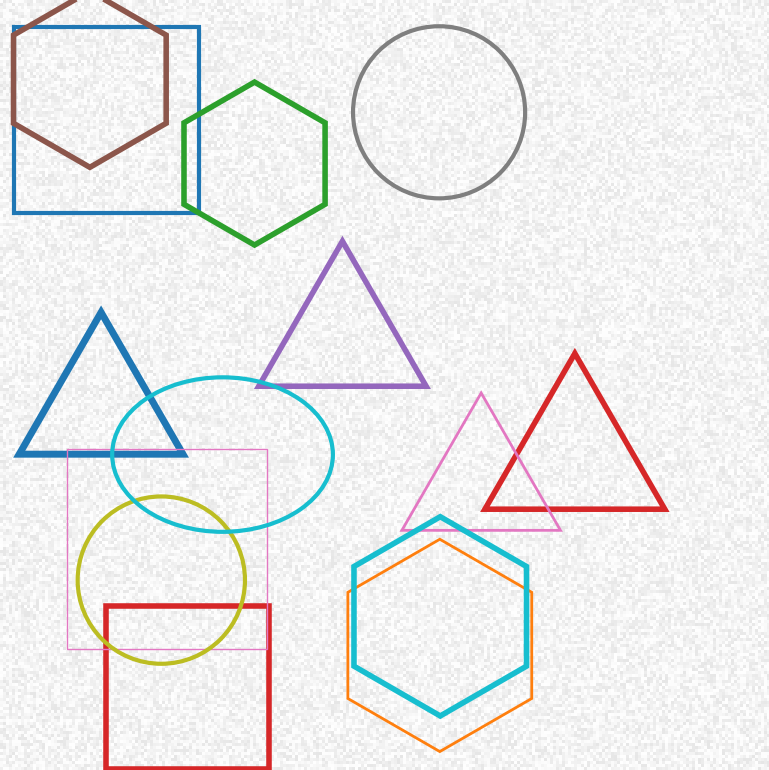[{"shape": "square", "thickness": 1.5, "radius": 0.6, "center": [0.138, 0.844]}, {"shape": "triangle", "thickness": 2.5, "radius": 0.61, "center": [0.131, 0.472]}, {"shape": "hexagon", "thickness": 1, "radius": 0.69, "center": [0.571, 0.162]}, {"shape": "hexagon", "thickness": 2, "radius": 0.53, "center": [0.331, 0.788]}, {"shape": "triangle", "thickness": 2, "radius": 0.67, "center": [0.747, 0.406]}, {"shape": "square", "thickness": 2, "radius": 0.53, "center": [0.243, 0.108]}, {"shape": "triangle", "thickness": 2, "radius": 0.63, "center": [0.445, 0.561]}, {"shape": "hexagon", "thickness": 2, "radius": 0.57, "center": [0.117, 0.897]}, {"shape": "square", "thickness": 0.5, "radius": 0.65, "center": [0.217, 0.286]}, {"shape": "triangle", "thickness": 1, "radius": 0.59, "center": [0.625, 0.371]}, {"shape": "circle", "thickness": 1.5, "radius": 0.56, "center": [0.57, 0.854]}, {"shape": "circle", "thickness": 1.5, "radius": 0.54, "center": [0.209, 0.247]}, {"shape": "oval", "thickness": 1.5, "radius": 0.72, "center": [0.289, 0.41]}, {"shape": "hexagon", "thickness": 2, "radius": 0.65, "center": [0.572, 0.2]}]